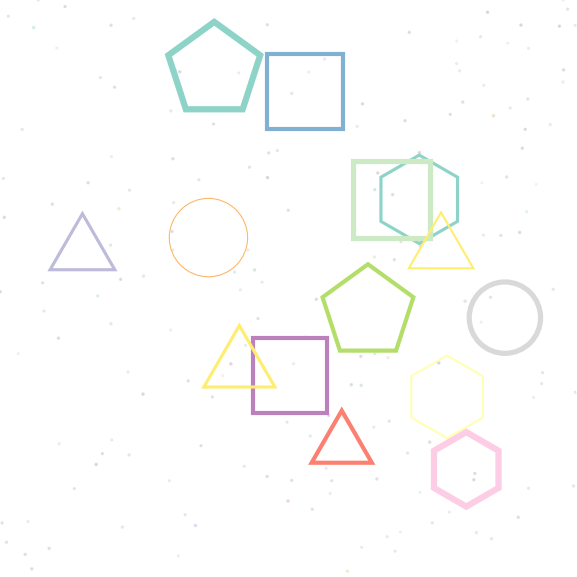[{"shape": "hexagon", "thickness": 1.5, "radius": 0.38, "center": [0.726, 0.654]}, {"shape": "pentagon", "thickness": 3, "radius": 0.42, "center": [0.371, 0.878]}, {"shape": "hexagon", "thickness": 1, "radius": 0.36, "center": [0.774, 0.312]}, {"shape": "triangle", "thickness": 1.5, "radius": 0.32, "center": [0.143, 0.564]}, {"shape": "triangle", "thickness": 2, "radius": 0.3, "center": [0.592, 0.228]}, {"shape": "square", "thickness": 2, "radius": 0.33, "center": [0.528, 0.841]}, {"shape": "circle", "thickness": 0.5, "radius": 0.34, "center": [0.361, 0.588]}, {"shape": "pentagon", "thickness": 2, "radius": 0.41, "center": [0.637, 0.459]}, {"shape": "hexagon", "thickness": 3, "radius": 0.32, "center": [0.807, 0.186]}, {"shape": "circle", "thickness": 2.5, "radius": 0.31, "center": [0.874, 0.449]}, {"shape": "square", "thickness": 2, "radius": 0.32, "center": [0.502, 0.349]}, {"shape": "square", "thickness": 2.5, "radius": 0.33, "center": [0.678, 0.654]}, {"shape": "triangle", "thickness": 1, "radius": 0.32, "center": [0.764, 0.567]}, {"shape": "triangle", "thickness": 1.5, "radius": 0.35, "center": [0.415, 0.365]}]